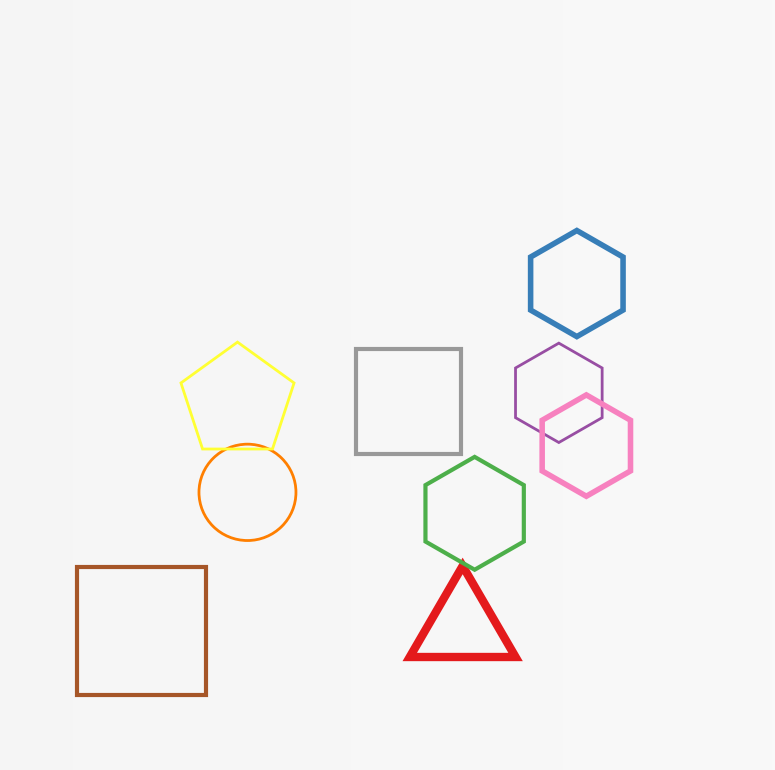[{"shape": "triangle", "thickness": 3, "radius": 0.39, "center": [0.597, 0.186]}, {"shape": "hexagon", "thickness": 2, "radius": 0.34, "center": [0.744, 0.632]}, {"shape": "hexagon", "thickness": 1.5, "radius": 0.37, "center": [0.612, 0.333]}, {"shape": "hexagon", "thickness": 1, "radius": 0.32, "center": [0.721, 0.49]}, {"shape": "circle", "thickness": 1, "radius": 0.31, "center": [0.319, 0.361]}, {"shape": "pentagon", "thickness": 1, "radius": 0.38, "center": [0.306, 0.479]}, {"shape": "square", "thickness": 1.5, "radius": 0.42, "center": [0.183, 0.181]}, {"shape": "hexagon", "thickness": 2, "radius": 0.33, "center": [0.757, 0.421]}, {"shape": "square", "thickness": 1.5, "radius": 0.34, "center": [0.527, 0.478]}]